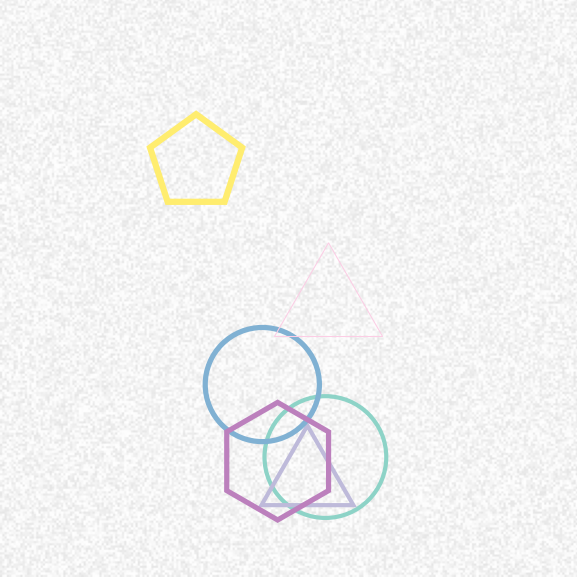[{"shape": "circle", "thickness": 2, "radius": 0.53, "center": [0.563, 0.208]}, {"shape": "triangle", "thickness": 2, "radius": 0.46, "center": [0.532, 0.17]}, {"shape": "circle", "thickness": 2.5, "radius": 0.49, "center": [0.454, 0.333]}, {"shape": "triangle", "thickness": 0.5, "radius": 0.54, "center": [0.569, 0.471]}, {"shape": "hexagon", "thickness": 2.5, "radius": 0.51, "center": [0.481, 0.201]}, {"shape": "pentagon", "thickness": 3, "radius": 0.42, "center": [0.34, 0.718]}]